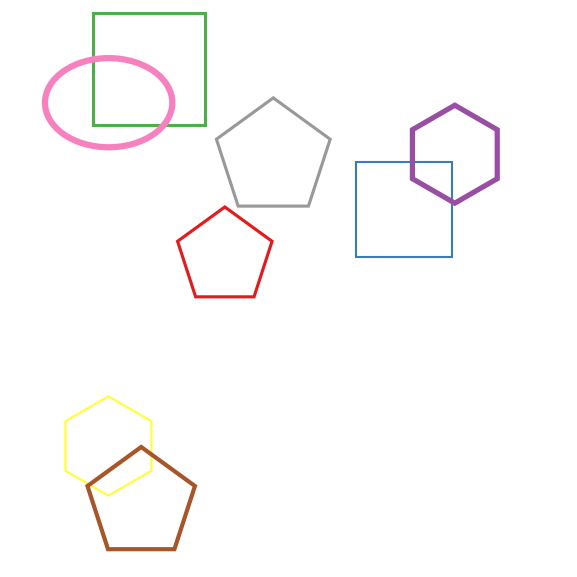[{"shape": "pentagon", "thickness": 1.5, "radius": 0.43, "center": [0.389, 0.555]}, {"shape": "square", "thickness": 1, "radius": 0.42, "center": [0.699, 0.636]}, {"shape": "square", "thickness": 1.5, "radius": 0.48, "center": [0.257, 0.879]}, {"shape": "hexagon", "thickness": 2.5, "radius": 0.42, "center": [0.788, 0.732]}, {"shape": "hexagon", "thickness": 1, "radius": 0.43, "center": [0.188, 0.227]}, {"shape": "pentagon", "thickness": 2, "radius": 0.49, "center": [0.245, 0.127]}, {"shape": "oval", "thickness": 3, "radius": 0.55, "center": [0.188, 0.821]}, {"shape": "pentagon", "thickness": 1.5, "radius": 0.52, "center": [0.473, 0.726]}]